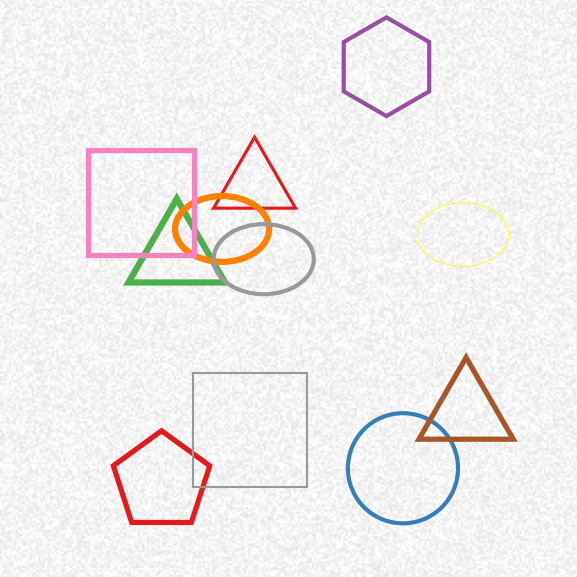[{"shape": "pentagon", "thickness": 2.5, "radius": 0.44, "center": [0.28, 0.165]}, {"shape": "triangle", "thickness": 1.5, "radius": 0.41, "center": [0.441, 0.68]}, {"shape": "circle", "thickness": 2, "radius": 0.48, "center": [0.698, 0.188]}, {"shape": "triangle", "thickness": 3, "radius": 0.48, "center": [0.306, 0.558]}, {"shape": "hexagon", "thickness": 2, "radius": 0.43, "center": [0.669, 0.884]}, {"shape": "oval", "thickness": 3, "radius": 0.41, "center": [0.385, 0.603]}, {"shape": "oval", "thickness": 0.5, "radius": 0.39, "center": [0.802, 0.593]}, {"shape": "triangle", "thickness": 2.5, "radius": 0.47, "center": [0.807, 0.286]}, {"shape": "square", "thickness": 2.5, "radius": 0.46, "center": [0.245, 0.649]}, {"shape": "oval", "thickness": 2, "radius": 0.43, "center": [0.457, 0.55]}, {"shape": "square", "thickness": 1, "radius": 0.49, "center": [0.433, 0.255]}]